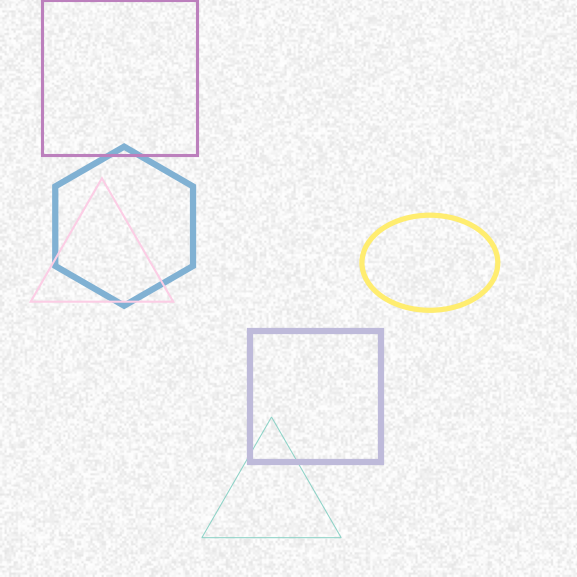[{"shape": "triangle", "thickness": 0.5, "radius": 0.7, "center": [0.47, 0.138]}, {"shape": "square", "thickness": 3, "radius": 0.57, "center": [0.547, 0.313]}, {"shape": "hexagon", "thickness": 3, "radius": 0.69, "center": [0.215, 0.607]}, {"shape": "triangle", "thickness": 1, "radius": 0.71, "center": [0.176, 0.548]}, {"shape": "square", "thickness": 1.5, "radius": 0.67, "center": [0.207, 0.865]}, {"shape": "oval", "thickness": 2.5, "radius": 0.59, "center": [0.744, 0.544]}]